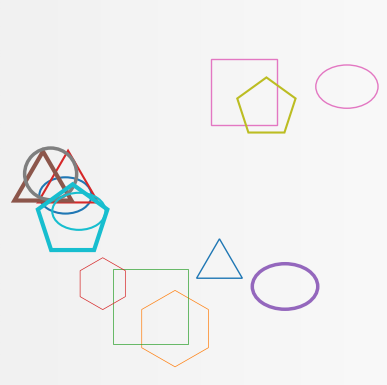[{"shape": "oval", "thickness": 1.5, "radius": 0.34, "center": [0.169, 0.492]}, {"shape": "triangle", "thickness": 1, "radius": 0.34, "center": [0.566, 0.311]}, {"shape": "hexagon", "thickness": 0.5, "radius": 0.5, "center": [0.452, 0.146]}, {"shape": "square", "thickness": 0.5, "radius": 0.48, "center": [0.387, 0.204]}, {"shape": "triangle", "thickness": 1.5, "radius": 0.45, "center": [0.176, 0.519]}, {"shape": "hexagon", "thickness": 0.5, "radius": 0.34, "center": [0.265, 0.263]}, {"shape": "oval", "thickness": 2.5, "radius": 0.42, "center": [0.736, 0.256]}, {"shape": "triangle", "thickness": 3, "radius": 0.42, "center": [0.111, 0.522]}, {"shape": "oval", "thickness": 1, "radius": 0.4, "center": [0.895, 0.775]}, {"shape": "square", "thickness": 1, "radius": 0.43, "center": [0.629, 0.761]}, {"shape": "circle", "thickness": 2.5, "radius": 0.34, "center": [0.131, 0.548]}, {"shape": "pentagon", "thickness": 1.5, "radius": 0.4, "center": [0.688, 0.72]}, {"shape": "pentagon", "thickness": 3, "radius": 0.47, "center": [0.187, 0.427]}, {"shape": "oval", "thickness": 1.5, "radius": 0.34, "center": [0.204, 0.451]}]